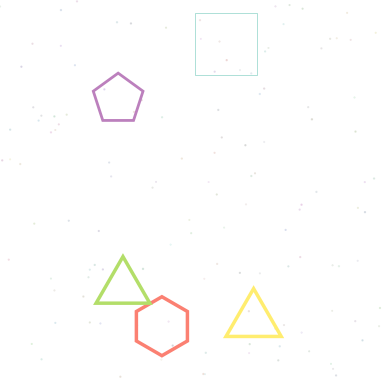[{"shape": "square", "thickness": 0.5, "radius": 0.4, "center": [0.588, 0.886]}, {"shape": "hexagon", "thickness": 2.5, "radius": 0.38, "center": [0.421, 0.153]}, {"shape": "triangle", "thickness": 2.5, "radius": 0.4, "center": [0.319, 0.253]}, {"shape": "pentagon", "thickness": 2, "radius": 0.34, "center": [0.307, 0.742]}, {"shape": "triangle", "thickness": 2.5, "radius": 0.41, "center": [0.659, 0.168]}]